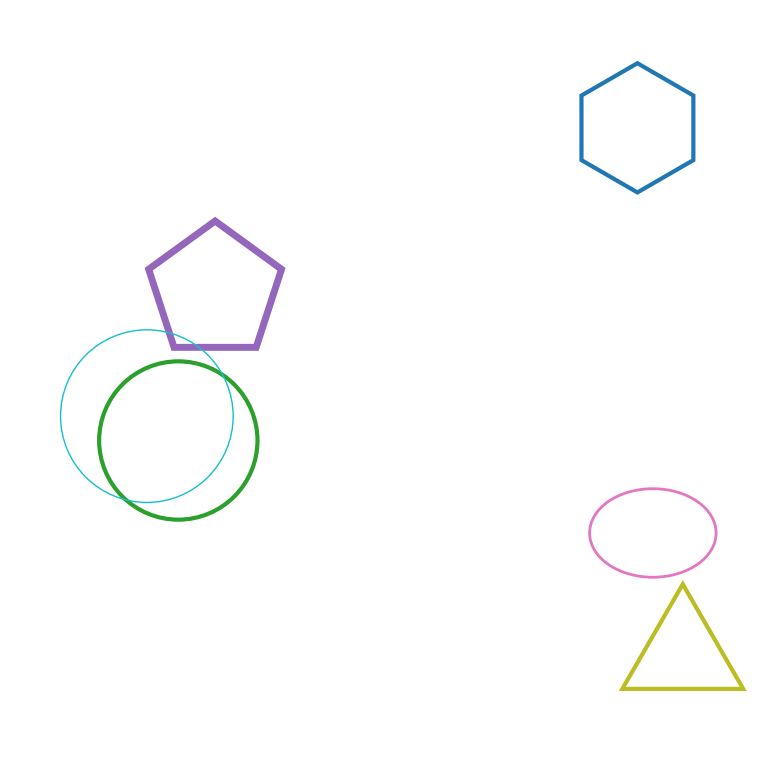[{"shape": "hexagon", "thickness": 1.5, "radius": 0.42, "center": [0.828, 0.834]}, {"shape": "circle", "thickness": 1.5, "radius": 0.51, "center": [0.232, 0.428]}, {"shape": "pentagon", "thickness": 2.5, "radius": 0.45, "center": [0.279, 0.622]}, {"shape": "oval", "thickness": 1, "radius": 0.41, "center": [0.848, 0.308]}, {"shape": "triangle", "thickness": 1.5, "radius": 0.45, "center": [0.887, 0.151]}, {"shape": "circle", "thickness": 0.5, "radius": 0.56, "center": [0.191, 0.46]}]